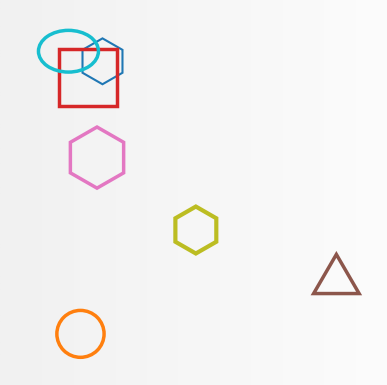[{"shape": "hexagon", "thickness": 1.5, "radius": 0.3, "center": [0.264, 0.841]}, {"shape": "circle", "thickness": 2.5, "radius": 0.3, "center": [0.208, 0.133]}, {"shape": "square", "thickness": 2.5, "radius": 0.37, "center": [0.227, 0.8]}, {"shape": "triangle", "thickness": 2.5, "radius": 0.34, "center": [0.868, 0.271]}, {"shape": "hexagon", "thickness": 2.5, "radius": 0.4, "center": [0.25, 0.591]}, {"shape": "hexagon", "thickness": 3, "radius": 0.3, "center": [0.505, 0.403]}, {"shape": "oval", "thickness": 2.5, "radius": 0.39, "center": [0.177, 0.867]}]